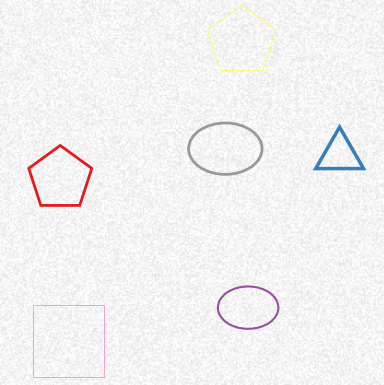[{"shape": "pentagon", "thickness": 2, "radius": 0.43, "center": [0.157, 0.536]}, {"shape": "triangle", "thickness": 2.5, "radius": 0.36, "center": [0.882, 0.598]}, {"shape": "oval", "thickness": 1.5, "radius": 0.39, "center": [0.644, 0.201]}, {"shape": "pentagon", "thickness": 0.5, "radius": 0.47, "center": [0.628, 0.892]}, {"shape": "square", "thickness": 0.5, "radius": 0.46, "center": [0.177, 0.114]}, {"shape": "oval", "thickness": 2, "radius": 0.48, "center": [0.585, 0.614]}]